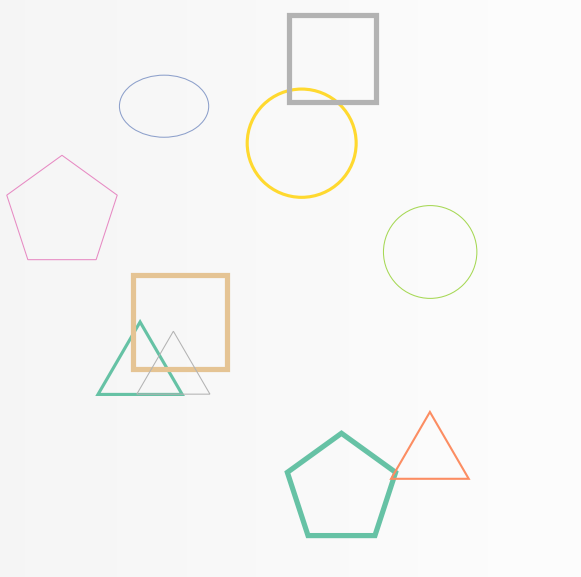[{"shape": "triangle", "thickness": 1.5, "radius": 0.42, "center": [0.241, 0.358]}, {"shape": "pentagon", "thickness": 2.5, "radius": 0.49, "center": [0.587, 0.151]}, {"shape": "triangle", "thickness": 1, "radius": 0.39, "center": [0.74, 0.209]}, {"shape": "oval", "thickness": 0.5, "radius": 0.38, "center": [0.282, 0.815]}, {"shape": "pentagon", "thickness": 0.5, "radius": 0.5, "center": [0.107, 0.63]}, {"shape": "circle", "thickness": 0.5, "radius": 0.4, "center": [0.74, 0.563]}, {"shape": "circle", "thickness": 1.5, "radius": 0.47, "center": [0.519, 0.751]}, {"shape": "square", "thickness": 2.5, "radius": 0.41, "center": [0.309, 0.441]}, {"shape": "square", "thickness": 2.5, "radius": 0.38, "center": [0.572, 0.898]}, {"shape": "triangle", "thickness": 0.5, "radius": 0.36, "center": [0.298, 0.353]}]